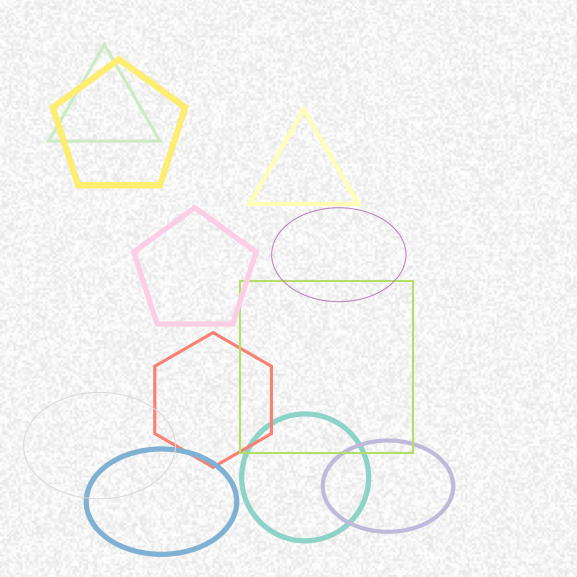[{"shape": "circle", "thickness": 2.5, "radius": 0.55, "center": [0.528, 0.173]}, {"shape": "triangle", "thickness": 2, "radius": 0.54, "center": [0.526, 0.701]}, {"shape": "oval", "thickness": 2, "radius": 0.56, "center": [0.672, 0.157]}, {"shape": "hexagon", "thickness": 1.5, "radius": 0.58, "center": [0.369, 0.307]}, {"shape": "oval", "thickness": 2.5, "radius": 0.65, "center": [0.28, 0.13]}, {"shape": "square", "thickness": 1, "radius": 0.75, "center": [0.565, 0.364]}, {"shape": "pentagon", "thickness": 2.5, "radius": 0.56, "center": [0.337, 0.528]}, {"shape": "oval", "thickness": 0.5, "radius": 0.66, "center": [0.172, 0.228]}, {"shape": "oval", "thickness": 0.5, "radius": 0.58, "center": [0.587, 0.558]}, {"shape": "triangle", "thickness": 1.5, "radius": 0.56, "center": [0.181, 0.81]}, {"shape": "pentagon", "thickness": 3, "radius": 0.6, "center": [0.206, 0.776]}]